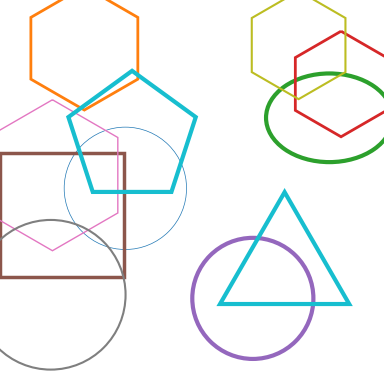[{"shape": "circle", "thickness": 0.5, "radius": 0.79, "center": [0.326, 0.511]}, {"shape": "hexagon", "thickness": 2, "radius": 0.8, "center": [0.219, 0.875]}, {"shape": "oval", "thickness": 3, "radius": 0.82, "center": [0.856, 0.694]}, {"shape": "hexagon", "thickness": 2, "radius": 0.69, "center": [0.886, 0.782]}, {"shape": "circle", "thickness": 3, "radius": 0.79, "center": [0.657, 0.225]}, {"shape": "square", "thickness": 2.5, "radius": 0.8, "center": [0.161, 0.441]}, {"shape": "hexagon", "thickness": 1, "radius": 0.98, "center": [0.136, 0.545]}, {"shape": "circle", "thickness": 1.5, "radius": 0.97, "center": [0.132, 0.234]}, {"shape": "hexagon", "thickness": 1.5, "radius": 0.7, "center": [0.776, 0.883]}, {"shape": "triangle", "thickness": 3, "radius": 0.97, "center": [0.739, 0.307]}, {"shape": "pentagon", "thickness": 3, "radius": 0.87, "center": [0.343, 0.642]}]